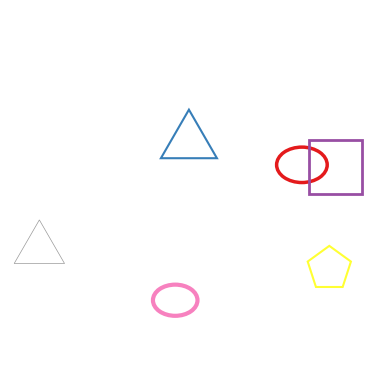[{"shape": "oval", "thickness": 2.5, "radius": 0.33, "center": [0.784, 0.572]}, {"shape": "triangle", "thickness": 1.5, "radius": 0.42, "center": [0.491, 0.631]}, {"shape": "square", "thickness": 2, "radius": 0.35, "center": [0.872, 0.566]}, {"shape": "pentagon", "thickness": 1.5, "radius": 0.3, "center": [0.855, 0.302]}, {"shape": "oval", "thickness": 3, "radius": 0.29, "center": [0.455, 0.22]}, {"shape": "triangle", "thickness": 0.5, "radius": 0.38, "center": [0.102, 0.353]}]